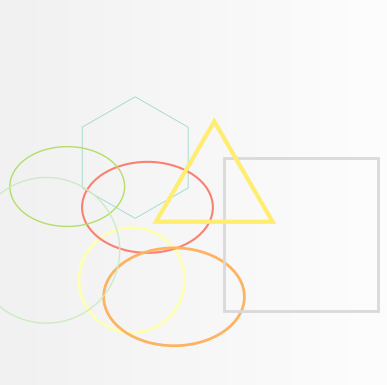[{"shape": "hexagon", "thickness": 0.5, "radius": 0.79, "center": [0.349, 0.591]}, {"shape": "circle", "thickness": 2, "radius": 0.68, "center": [0.34, 0.272]}, {"shape": "oval", "thickness": 1.5, "radius": 0.84, "center": [0.381, 0.461]}, {"shape": "oval", "thickness": 2, "radius": 0.91, "center": [0.449, 0.229]}, {"shape": "oval", "thickness": 1, "radius": 0.74, "center": [0.174, 0.515]}, {"shape": "square", "thickness": 2, "radius": 0.99, "center": [0.777, 0.391]}, {"shape": "circle", "thickness": 1, "radius": 0.95, "center": [0.12, 0.35]}, {"shape": "triangle", "thickness": 3, "radius": 0.87, "center": [0.553, 0.511]}]